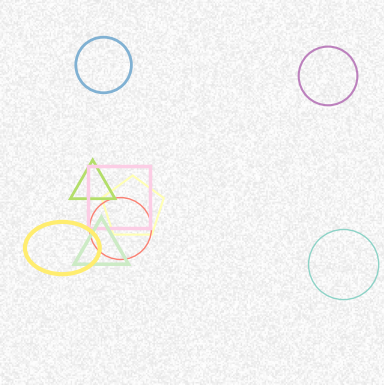[{"shape": "circle", "thickness": 1, "radius": 0.46, "center": [0.893, 0.313]}, {"shape": "pentagon", "thickness": 1.5, "radius": 0.42, "center": [0.345, 0.459]}, {"shape": "circle", "thickness": 1, "radius": 0.4, "center": [0.313, 0.406]}, {"shape": "circle", "thickness": 2, "radius": 0.36, "center": [0.269, 0.831]}, {"shape": "triangle", "thickness": 2, "radius": 0.34, "center": [0.241, 0.517]}, {"shape": "square", "thickness": 2.5, "radius": 0.4, "center": [0.309, 0.488]}, {"shape": "circle", "thickness": 1.5, "radius": 0.38, "center": [0.852, 0.803]}, {"shape": "triangle", "thickness": 2.5, "radius": 0.41, "center": [0.263, 0.354]}, {"shape": "oval", "thickness": 3, "radius": 0.49, "center": [0.162, 0.356]}]